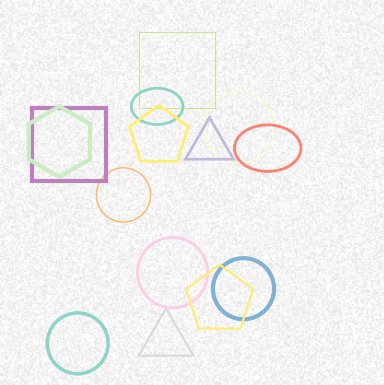[{"shape": "circle", "thickness": 2.5, "radius": 0.4, "center": [0.202, 0.108]}, {"shape": "oval", "thickness": 2, "radius": 0.34, "center": [0.408, 0.724]}, {"shape": "circle", "thickness": 0.5, "radius": 0.46, "center": [0.621, 0.67]}, {"shape": "triangle", "thickness": 2, "radius": 0.36, "center": [0.544, 0.623]}, {"shape": "oval", "thickness": 2, "radius": 0.43, "center": [0.695, 0.615]}, {"shape": "circle", "thickness": 3, "radius": 0.4, "center": [0.633, 0.25]}, {"shape": "circle", "thickness": 1, "radius": 0.35, "center": [0.321, 0.494]}, {"shape": "square", "thickness": 0.5, "radius": 0.49, "center": [0.46, 0.818]}, {"shape": "circle", "thickness": 2, "radius": 0.46, "center": [0.448, 0.292]}, {"shape": "triangle", "thickness": 1.5, "radius": 0.41, "center": [0.431, 0.117]}, {"shape": "square", "thickness": 3, "radius": 0.48, "center": [0.179, 0.625]}, {"shape": "hexagon", "thickness": 3, "radius": 0.46, "center": [0.154, 0.632]}, {"shape": "pentagon", "thickness": 2, "radius": 0.4, "center": [0.413, 0.646]}, {"shape": "pentagon", "thickness": 1.5, "radius": 0.46, "center": [0.571, 0.221]}]